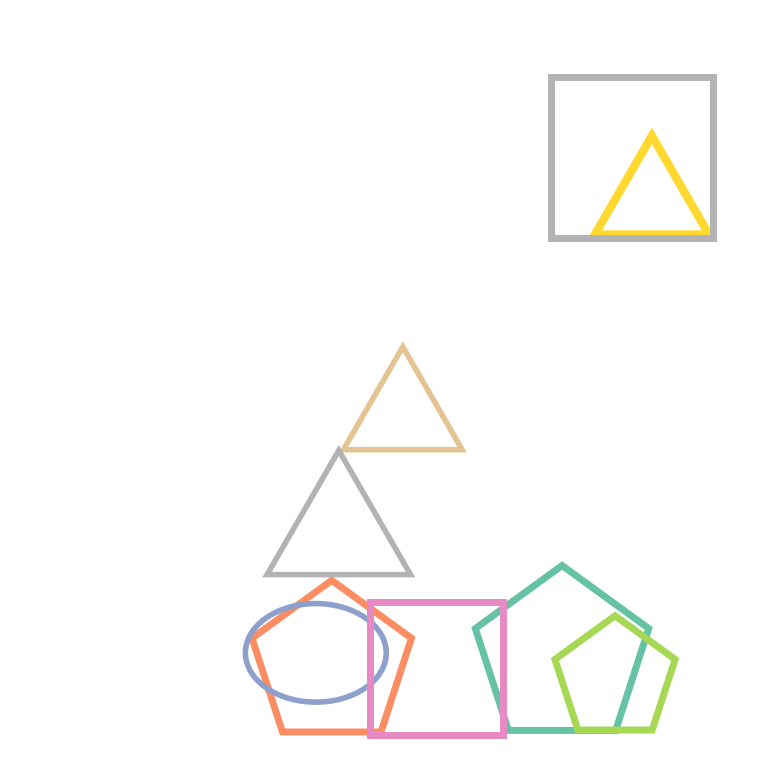[{"shape": "pentagon", "thickness": 2.5, "radius": 0.59, "center": [0.73, 0.147]}, {"shape": "pentagon", "thickness": 2.5, "radius": 0.54, "center": [0.431, 0.137]}, {"shape": "oval", "thickness": 2, "radius": 0.46, "center": [0.41, 0.152]}, {"shape": "square", "thickness": 2.5, "radius": 0.43, "center": [0.567, 0.132]}, {"shape": "pentagon", "thickness": 2.5, "radius": 0.41, "center": [0.799, 0.118]}, {"shape": "triangle", "thickness": 3, "radius": 0.43, "center": [0.847, 0.738]}, {"shape": "triangle", "thickness": 2, "radius": 0.45, "center": [0.523, 0.461]}, {"shape": "square", "thickness": 2.5, "radius": 0.53, "center": [0.821, 0.796]}, {"shape": "triangle", "thickness": 2, "radius": 0.54, "center": [0.44, 0.308]}]